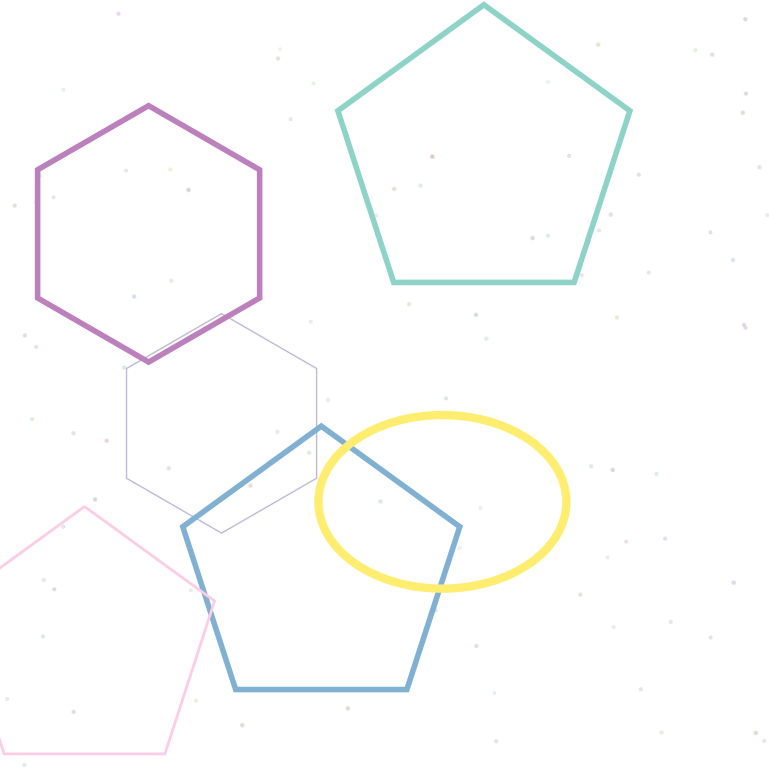[{"shape": "pentagon", "thickness": 2, "radius": 1.0, "center": [0.628, 0.794]}, {"shape": "hexagon", "thickness": 0.5, "radius": 0.71, "center": [0.288, 0.45]}, {"shape": "pentagon", "thickness": 2, "radius": 0.95, "center": [0.417, 0.257]}, {"shape": "pentagon", "thickness": 1, "radius": 0.89, "center": [0.11, 0.165]}, {"shape": "hexagon", "thickness": 2, "radius": 0.83, "center": [0.193, 0.696]}, {"shape": "oval", "thickness": 3, "radius": 0.81, "center": [0.575, 0.348]}]